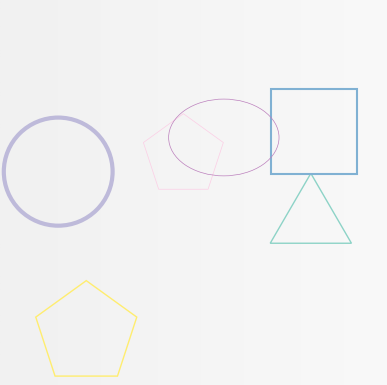[{"shape": "triangle", "thickness": 1, "radius": 0.61, "center": [0.802, 0.429]}, {"shape": "circle", "thickness": 3, "radius": 0.7, "center": [0.15, 0.554]}, {"shape": "square", "thickness": 1.5, "radius": 0.55, "center": [0.811, 0.659]}, {"shape": "pentagon", "thickness": 0.5, "radius": 0.54, "center": [0.473, 0.596]}, {"shape": "oval", "thickness": 0.5, "radius": 0.71, "center": [0.578, 0.643]}, {"shape": "pentagon", "thickness": 1, "radius": 0.69, "center": [0.223, 0.134]}]